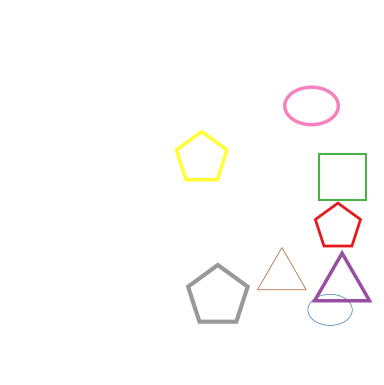[{"shape": "pentagon", "thickness": 2, "radius": 0.31, "center": [0.878, 0.411]}, {"shape": "oval", "thickness": 0.5, "radius": 0.29, "center": [0.857, 0.195]}, {"shape": "square", "thickness": 1.5, "radius": 0.3, "center": [0.89, 0.539]}, {"shape": "triangle", "thickness": 2.5, "radius": 0.41, "center": [0.889, 0.26]}, {"shape": "pentagon", "thickness": 2.5, "radius": 0.35, "center": [0.524, 0.589]}, {"shape": "triangle", "thickness": 0.5, "radius": 0.37, "center": [0.732, 0.284]}, {"shape": "oval", "thickness": 2.5, "radius": 0.35, "center": [0.809, 0.725]}, {"shape": "pentagon", "thickness": 3, "radius": 0.41, "center": [0.566, 0.23]}]